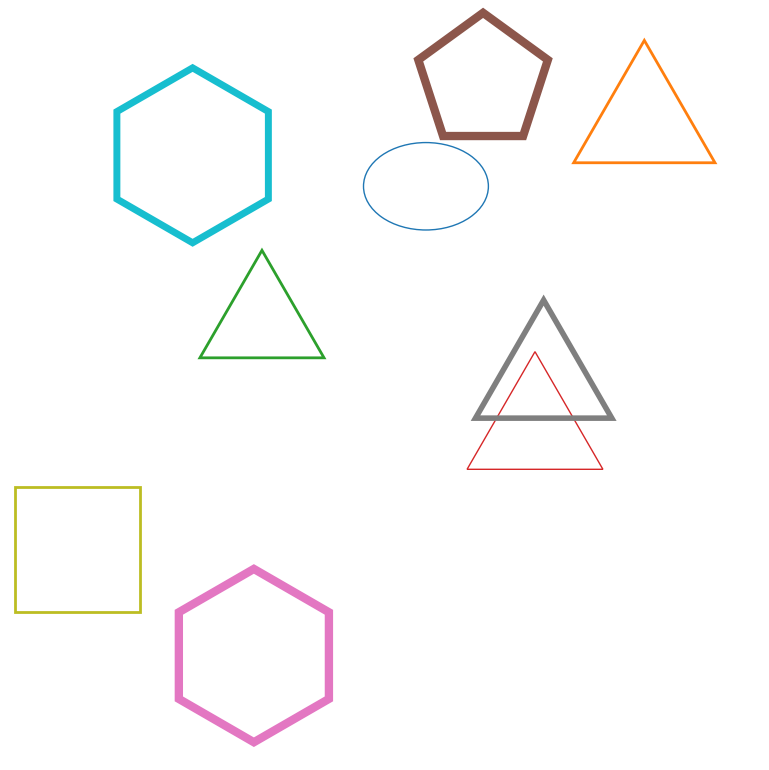[{"shape": "oval", "thickness": 0.5, "radius": 0.41, "center": [0.553, 0.758]}, {"shape": "triangle", "thickness": 1, "radius": 0.53, "center": [0.837, 0.842]}, {"shape": "triangle", "thickness": 1, "radius": 0.47, "center": [0.34, 0.582]}, {"shape": "triangle", "thickness": 0.5, "radius": 0.51, "center": [0.695, 0.441]}, {"shape": "pentagon", "thickness": 3, "radius": 0.44, "center": [0.627, 0.895]}, {"shape": "hexagon", "thickness": 3, "radius": 0.56, "center": [0.33, 0.149]}, {"shape": "triangle", "thickness": 2, "radius": 0.51, "center": [0.706, 0.508]}, {"shape": "square", "thickness": 1, "radius": 0.41, "center": [0.101, 0.286]}, {"shape": "hexagon", "thickness": 2.5, "radius": 0.57, "center": [0.25, 0.798]}]